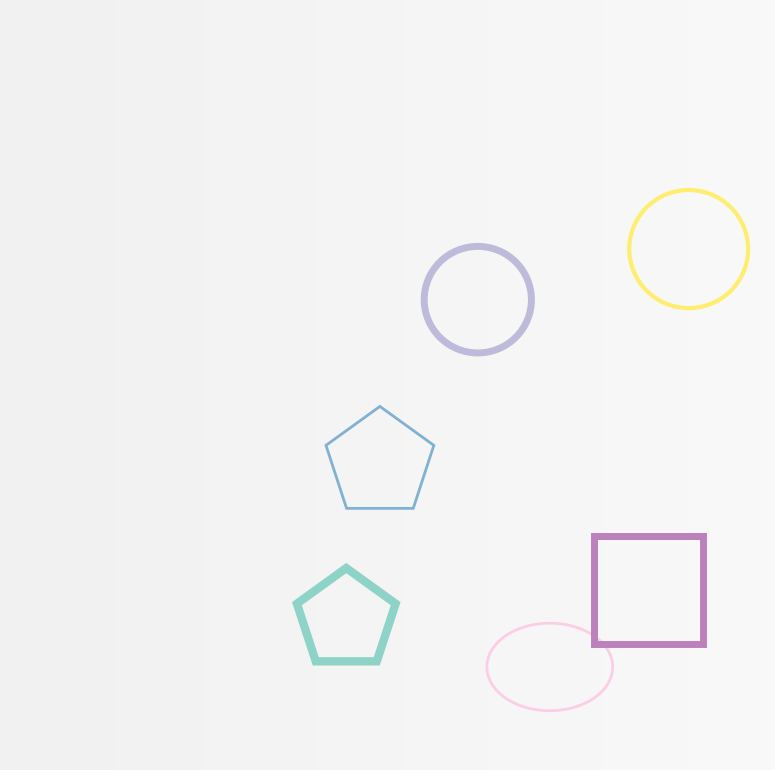[{"shape": "pentagon", "thickness": 3, "radius": 0.33, "center": [0.447, 0.195]}, {"shape": "circle", "thickness": 2.5, "radius": 0.35, "center": [0.617, 0.611]}, {"shape": "pentagon", "thickness": 1, "radius": 0.37, "center": [0.49, 0.399]}, {"shape": "oval", "thickness": 1, "radius": 0.41, "center": [0.709, 0.134]}, {"shape": "square", "thickness": 2.5, "radius": 0.35, "center": [0.837, 0.234]}, {"shape": "circle", "thickness": 1.5, "radius": 0.38, "center": [0.889, 0.677]}]